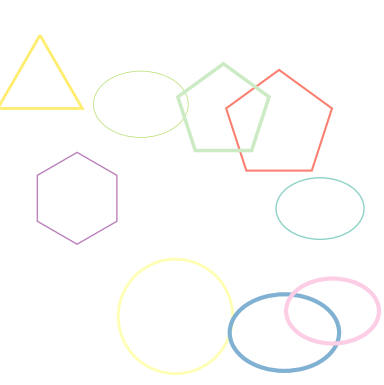[{"shape": "oval", "thickness": 1, "radius": 0.57, "center": [0.831, 0.458]}, {"shape": "circle", "thickness": 2, "radius": 0.74, "center": [0.456, 0.178]}, {"shape": "pentagon", "thickness": 1.5, "radius": 0.72, "center": [0.725, 0.674]}, {"shape": "oval", "thickness": 3, "radius": 0.71, "center": [0.739, 0.136]}, {"shape": "oval", "thickness": 0.5, "radius": 0.62, "center": [0.366, 0.729]}, {"shape": "oval", "thickness": 3, "radius": 0.6, "center": [0.864, 0.192]}, {"shape": "hexagon", "thickness": 1, "radius": 0.6, "center": [0.2, 0.485]}, {"shape": "pentagon", "thickness": 2.5, "radius": 0.62, "center": [0.58, 0.71]}, {"shape": "triangle", "thickness": 2, "radius": 0.63, "center": [0.104, 0.782]}]